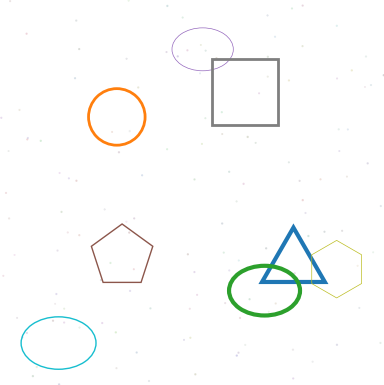[{"shape": "triangle", "thickness": 3, "radius": 0.47, "center": [0.762, 0.315]}, {"shape": "circle", "thickness": 2, "radius": 0.37, "center": [0.303, 0.696]}, {"shape": "oval", "thickness": 3, "radius": 0.46, "center": [0.687, 0.245]}, {"shape": "oval", "thickness": 0.5, "radius": 0.4, "center": [0.526, 0.872]}, {"shape": "pentagon", "thickness": 1, "radius": 0.42, "center": [0.317, 0.334]}, {"shape": "square", "thickness": 2, "radius": 0.43, "center": [0.637, 0.761]}, {"shape": "hexagon", "thickness": 0.5, "radius": 0.37, "center": [0.874, 0.301]}, {"shape": "oval", "thickness": 1, "radius": 0.49, "center": [0.152, 0.109]}]